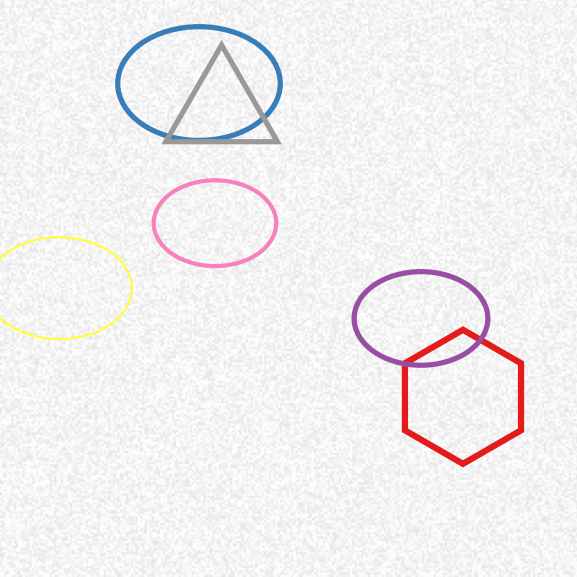[{"shape": "hexagon", "thickness": 3, "radius": 0.58, "center": [0.802, 0.312]}, {"shape": "oval", "thickness": 2.5, "radius": 0.7, "center": [0.345, 0.854]}, {"shape": "oval", "thickness": 2.5, "radius": 0.58, "center": [0.729, 0.448]}, {"shape": "oval", "thickness": 1, "radius": 0.63, "center": [0.102, 0.5]}, {"shape": "oval", "thickness": 2, "radius": 0.53, "center": [0.372, 0.613]}, {"shape": "triangle", "thickness": 2.5, "radius": 0.56, "center": [0.384, 0.81]}]